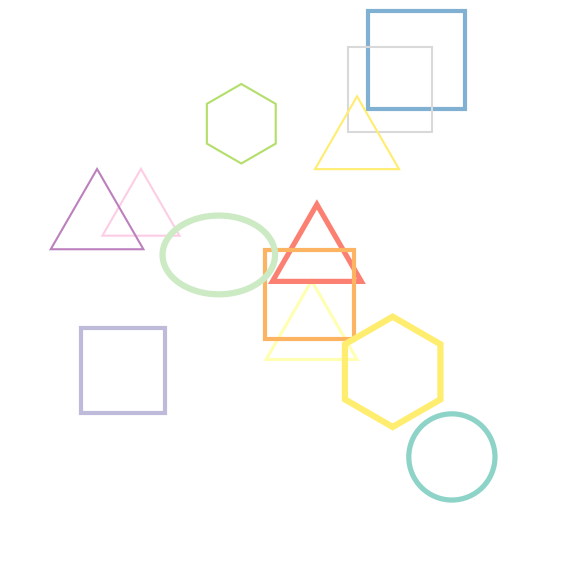[{"shape": "circle", "thickness": 2.5, "radius": 0.37, "center": [0.782, 0.208]}, {"shape": "triangle", "thickness": 1.5, "radius": 0.45, "center": [0.54, 0.422]}, {"shape": "square", "thickness": 2, "radius": 0.37, "center": [0.213, 0.358]}, {"shape": "triangle", "thickness": 2.5, "radius": 0.44, "center": [0.549, 0.556]}, {"shape": "square", "thickness": 2, "radius": 0.42, "center": [0.721, 0.895]}, {"shape": "square", "thickness": 2, "radius": 0.39, "center": [0.536, 0.489]}, {"shape": "hexagon", "thickness": 1, "radius": 0.34, "center": [0.418, 0.785]}, {"shape": "triangle", "thickness": 1, "radius": 0.39, "center": [0.244, 0.63]}, {"shape": "square", "thickness": 1, "radius": 0.37, "center": [0.676, 0.844]}, {"shape": "triangle", "thickness": 1, "radius": 0.46, "center": [0.168, 0.614]}, {"shape": "oval", "thickness": 3, "radius": 0.49, "center": [0.379, 0.558]}, {"shape": "hexagon", "thickness": 3, "radius": 0.48, "center": [0.68, 0.355]}, {"shape": "triangle", "thickness": 1, "radius": 0.42, "center": [0.618, 0.748]}]